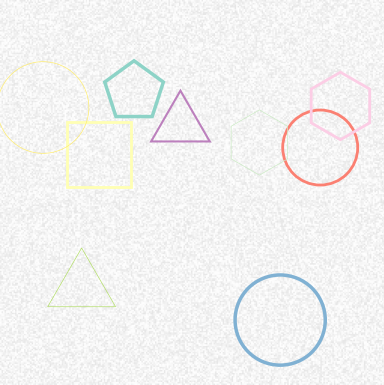[{"shape": "pentagon", "thickness": 2.5, "radius": 0.4, "center": [0.348, 0.762]}, {"shape": "square", "thickness": 2, "radius": 0.42, "center": [0.257, 0.599]}, {"shape": "circle", "thickness": 2, "radius": 0.49, "center": [0.832, 0.617]}, {"shape": "circle", "thickness": 2.5, "radius": 0.59, "center": [0.728, 0.169]}, {"shape": "triangle", "thickness": 0.5, "radius": 0.51, "center": [0.212, 0.254]}, {"shape": "hexagon", "thickness": 2, "radius": 0.44, "center": [0.884, 0.725]}, {"shape": "triangle", "thickness": 1.5, "radius": 0.44, "center": [0.469, 0.677]}, {"shape": "hexagon", "thickness": 0.5, "radius": 0.42, "center": [0.674, 0.63]}, {"shape": "circle", "thickness": 0.5, "radius": 0.6, "center": [0.112, 0.721]}]